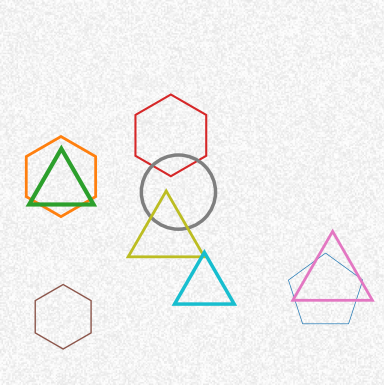[{"shape": "pentagon", "thickness": 0.5, "radius": 0.51, "center": [0.846, 0.241]}, {"shape": "hexagon", "thickness": 2, "radius": 0.52, "center": [0.158, 0.541]}, {"shape": "triangle", "thickness": 3, "radius": 0.48, "center": [0.159, 0.517]}, {"shape": "hexagon", "thickness": 1.5, "radius": 0.53, "center": [0.444, 0.648]}, {"shape": "hexagon", "thickness": 1, "radius": 0.42, "center": [0.164, 0.177]}, {"shape": "triangle", "thickness": 2, "radius": 0.6, "center": [0.864, 0.28]}, {"shape": "circle", "thickness": 2.5, "radius": 0.48, "center": [0.463, 0.501]}, {"shape": "triangle", "thickness": 2, "radius": 0.57, "center": [0.432, 0.39]}, {"shape": "triangle", "thickness": 2.5, "radius": 0.45, "center": [0.531, 0.255]}]